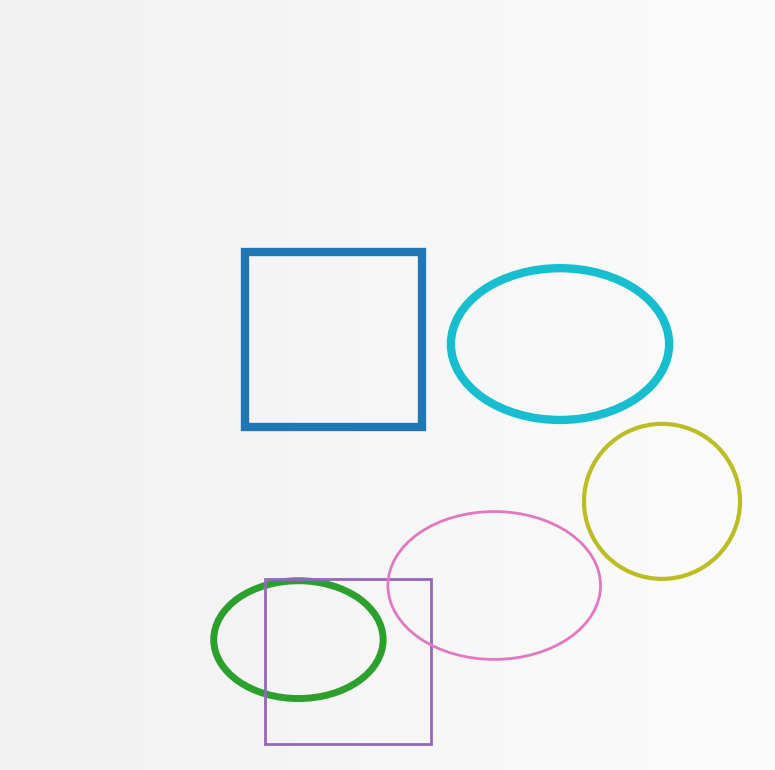[{"shape": "square", "thickness": 3, "radius": 0.57, "center": [0.43, 0.559]}, {"shape": "oval", "thickness": 2.5, "radius": 0.55, "center": [0.385, 0.169]}, {"shape": "square", "thickness": 1, "radius": 0.53, "center": [0.449, 0.141]}, {"shape": "oval", "thickness": 1, "radius": 0.69, "center": [0.638, 0.24]}, {"shape": "circle", "thickness": 1.5, "radius": 0.5, "center": [0.854, 0.349]}, {"shape": "oval", "thickness": 3, "radius": 0.7, "center": [0.723, 0.553]}]